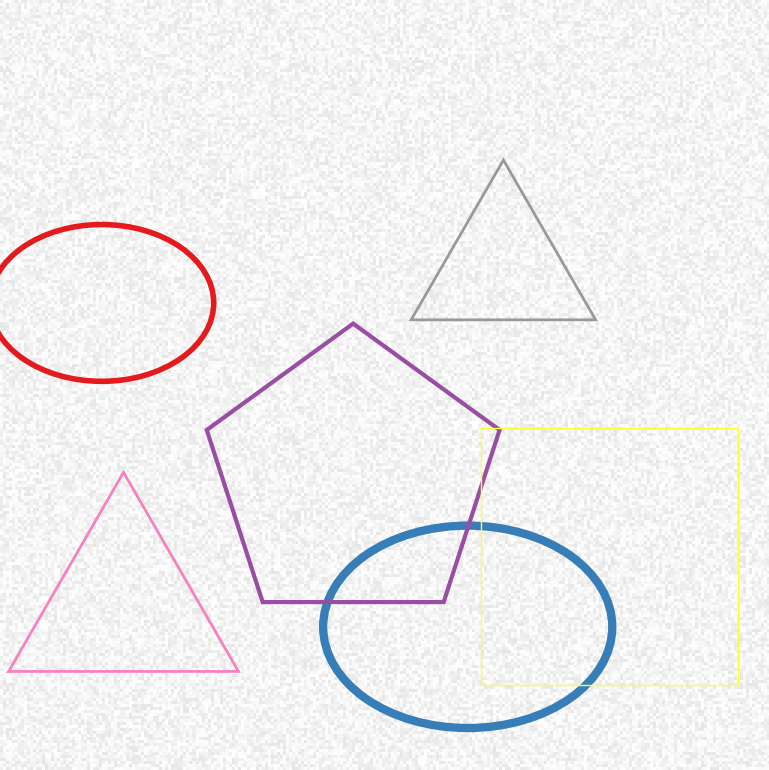[{"shape": "oval", "thickness": 2, "radius": 0.73, "center": [0.132, 0.607]}, {"shape": "oval", "thickness": 3, "radius": 0.94, "center": [0.607, 0.186]}, {"shape": "pentagon", "thickness": 1.5, "radius": 1.0, "center": [0.459, 0.38]}, {"shape": "square", "thickness": 0.5, "radius": 0.83, "center": [0.792, 0.277]}, {"shape": "triangle", "thickness": 1, "radius": 0.86, "center": [0.16, 0.214]}, {"shape": "triangle", "thickness": 1, "radius": 0.69, "center": [0.654, 0.654]}]